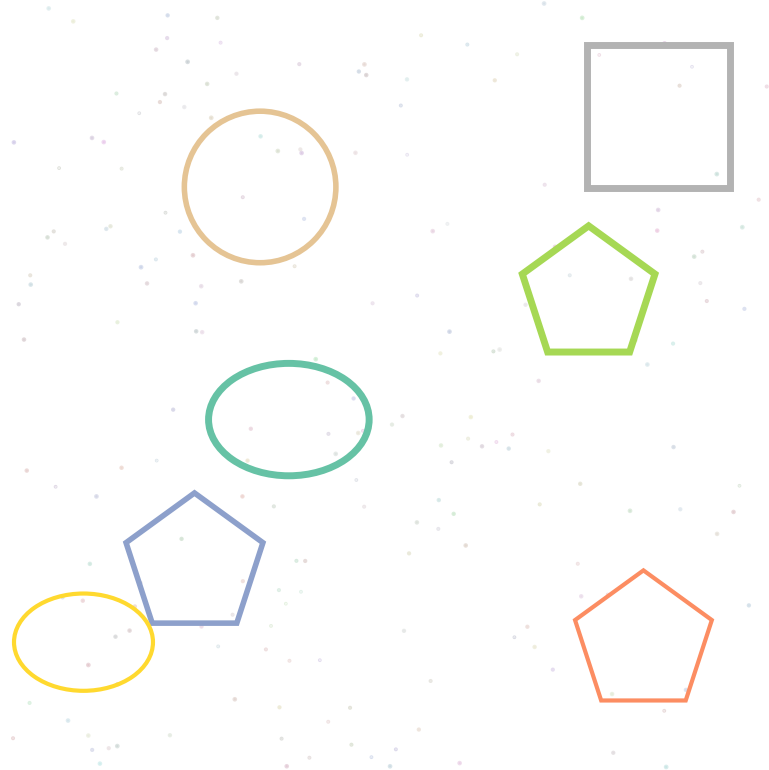[{"shape": "oval", "thickness": 2.5, "radius": 0.52, "center": [0.375, 0.455]}, {"shape": "pentagon", "thickness": 1.5, "radius": 0.47, "center": [0.836, 0.166]}, {"shape": "pentagon", "thickness": 2, "radius": 0.47, "center": [0.253, 0.266]}, {"shape": "pentagon", "thickness": 2.5, "radius": 0.45, "center": [0.764, 0.616]}, {"shape": "oval", "thickness": 1.5, "radius": 0.45, "center": [0.108, 0.166]}, {"shape": "circle", "thickness": 2, "radius": 0.49, "center": [0.338, 0.757]}, {"shape": "square", "thickness": 2.5, "radius": 0.46, "center": [0.855, 0.849]}]